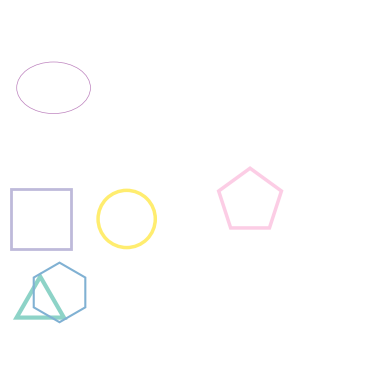[{"shape": "triangle", "thickness": 3, "radius": 0.35, "center": [0.105, 0.211]}, {"shape": "square", "thickness": 2, "radius": 0.39, "center": [0.106, 0.431]}, {"shape": "hexagon", "thickness": 1.5, "radius": 0.39, "center": [0.155, 0.24]}, {"shape": "pentagon", "thickness": 2.5, "radius": 0.43, "center": [0.65, 0.477]}, {"shape": "oval", "thickness": 0.5, "radius": 0.48, "center": [0.139, 0.772]}, {"shape": "circle", "thickness": 2.5, "radius": 0.37, "center": [0.329, 0.431]}]